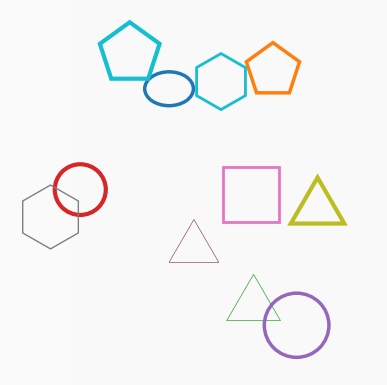[{"shape": "oval", "thickness": 2.5, "radius": 0.31, "center": [0.436, 0.769]}, {"shape": "pentagon", "thickness": 2.5, "radius": 0.36, "center": [0.704, 0.817]}, {"shape": "triangle", "thickness": 0.5, "radius": 0.4, "center": [0.654, 0.207]}, {"shape": "circle", "thickness": 3, "radius": 0.33, "center": [0.207, 0.508]}, {"shape": "circle", "thickness": 2.5, "radius": 0.42, "center": [0.765, 0.155]}, {"shape": "triangle", "thickness": 0.5, "radius": 0.37, "center": [0.5, 0.356]}, {"shape": "square", "thickness": 2, "radius": 0.36, "center": [0.648, 0.496]}, {"shape": "hexagon", "thickness": 1, "radius": 0.41, "center": [0.13, 0.436]}, {"shape": "triangle", "thickness": 3, "radius": 0.4, "center": [0.819, 0.459]}, {"shape": "hexagon", "thickness": 2, "radius": 0.36, "center": [0.57, 0.788]}, {"shape": "pentagon", "thickness": 3, "radius": 0.41, "center": [0.335, 0.861]}]